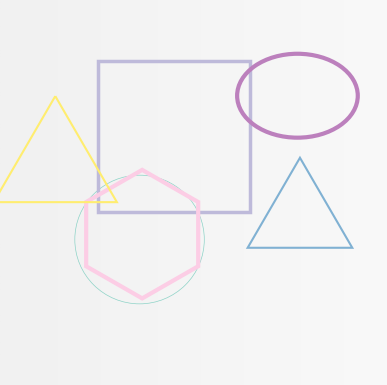[{"shape": "circle", "thickness": 0.5, "radius": 0.84, "center": [0.36, 0.378]}, {"shape": "square", "thickness": 2.5, "radius": 0.98, "center": [0.449, 0.645]}, {"shape": "triangle", "thickness": 1.5, "radius": 0.78, "center": [0.774, 0.434]}, {"shape": "hexagon", "thickness": 3, "radius": 0.83, "center": [0.367, 0.392]}, {"shape": "oval", "thickness": 3, "radius": 0.78, "center": [0.768, 0.751]}, {"shape": "triangle", "thickness": 1.5, "radius": 0.92, "center": [0.143, 0.567]}]